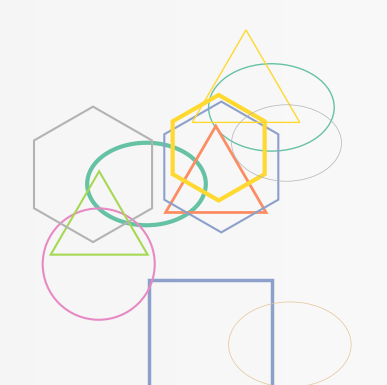[{"shape": "oval", "thickness": 1, "radius": 0.81, "center": [0.7, 0.721]}, {"shape": "oval", "thickness": 3, "radius": 0.77, "center": [0.378, 0.522]}, {"shape": "triangle", "thickness": 2, "radius": 0.75, "center": [0.557, 0.523]}, {"shape": "hexagon", "thickness": 1.5, "radius": 0.85, "center": [0.571, 0.566]}, {"shape": "square", "thickness": 2.5, "radius": 0.79, "center": [0.543, 0.114]}, {"shape": "circle", "thickness": 1.5, "radius": 0.72, "center": [0.255, 0.314]}, {"shape": "triangle", "thickness": 1.5, "radius": 0.72, "center": [0.256, 0.411]}, {"shape": "hexagon", "thickness": 3, "radius": 0.69, "center": [0.564, 0.616]}, {"shape": "triangle", "thickness": 1, "radius": 0.8, "center": [0.635, 0.762]}, {"shape": "oval", "thickness": 0.5, "radius": 0.79, "center": [0.748, 0.105]}, {"shape": "hexagon", "thickness": 1.5, "radius": 0.88, "center": [0.24, 0.547]}, {"shape": "oval", "thickness": 0.5, "radius": 0.71, "center": [0.739, 0.629]}]